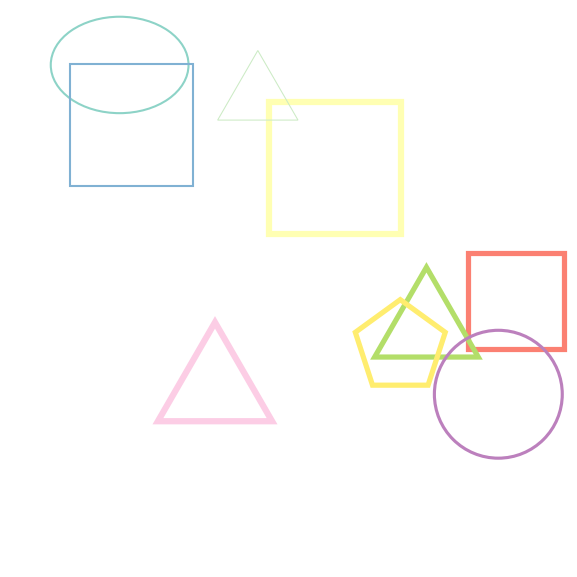[{"shape": "oval", "thickness": 1, "radius": 0.6, "center": [0.207, 0.887]}, {"shape": "square", "thickness": 3, "radius": 0.57, "center": [0.58, 0.708]}, {"shape": "square", "thickness": 2.5, "radius": 0.42, "center": [0.893, 0.478]}, {"shape": "square", "thickness": 1, "radius": 0.53, "center": [0.228, 0.782]}, {"shape": "triangle", "thickness": 2.5, "radius": 0.52, "center": [0.738, 0.433]}, {"shape": "triangle", "thickness": 3, "radius": 0.57, "center": [0.372, 0.327]}, {"shape": "circle", "thickness": 1.5, "radius": 0.55, "center": [0.863, 0.316]}, {"shape": "triangle", "thickness": 0.5, "radius": 0.4, "center": [0.446, 0.831]}, {"shape": "pentagon", "thickness": 2.5, "radius": 0.41, "center": [0.693, 0.398]}]